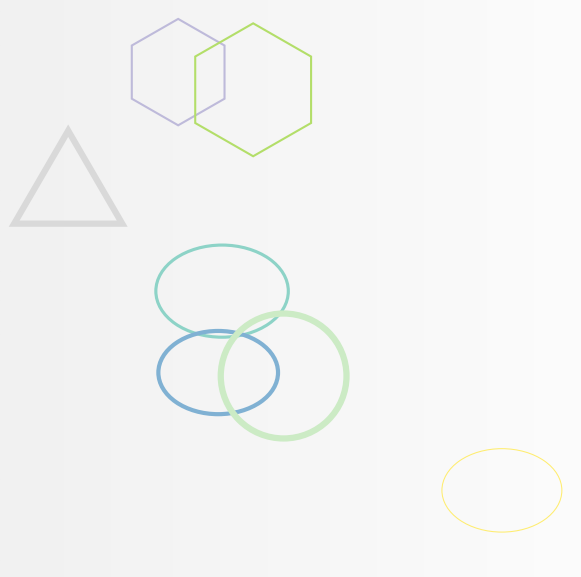[{"shape": "oval", "thickness": 1.5, "radius": 0.57, "center": [0.382, 0.495]}, {"shape": "hexagon", "thickness": 1, "radius": 0.46, "center": [0.307, 0.874]}, {"shape": "oval", "thickness": 2, "radius": 0.51, "center": [0.375, 0.354]}, {"shape": "hexagon", "thickness": 1, "radius": 0.58, "center": [0.436, 0.844]}, {"shape": "triangle", "thickness": 3, "radius": 0.54, "center": [0.117, 0.666]}, {"shape": "circle", "thickness": 3, "radius": 0.54, "center": [0.488, 0.348]}, {"shape": "oval", "thickness": 0.5, "radius": 0.52, "center": [0.863, 0.15]}]